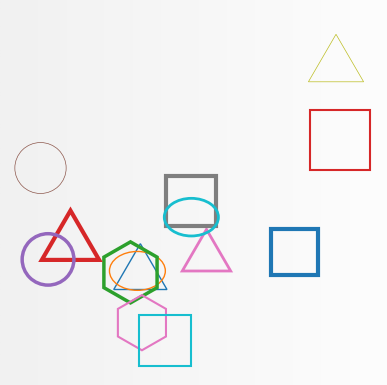[{"shape": "square", "thickness": 3, "radius": 0.3, "center": [0.759, 0.346]}, {"shape": "triangle", "thickness": 1, "radius": 0.4, "center": [0.362, 0.288]}, {"shape": "oval", "thickness": 1, "radius": 0.36, "center": [0.355, 0.296]}, {"shape": "hexagon", "thickness": 2.5, "radius": 0.4, "center": [0.337, 0.293]}, {"shape": "triangle", "thickness": 3, "radius": 0.43, "center": [0.182, 0.368]}, {"shape": "square", "thickness": 1.5, "radius": 0.39, "center": [0.877, 0.636]}, {"shape": "circle", "thickness": 2.5, "radius": 0.33, "center": [0.124, 0.326]}, {"shape": "circle", "thickness": 0.5, "radius": 0.33, "center": [0.105, 0.564]}, {"shape": "triangle", "thickness": 2, "radius": 0.36, "center": [0.533, 0.332]}, {"shape": "hexagon", "thickness": 1.5, "radius": 0.36, "center": [0.366, 0.162]}, {"shape": "square", "thickness": 3, "radius": 0.32, "center": [0.493, 0.478]}, {"shape": "triangle", "thickness": 0.5, "radius": 0.41, "center": [0.867, 0.829]}, {"shape": "square", "thickness": 1.5, "radius": 0.33, "center": [0.425, 0.116]}, {"shape": "oval", "thickness": 2, "radius": 0.35, "center": [0.494, 0.436]}]